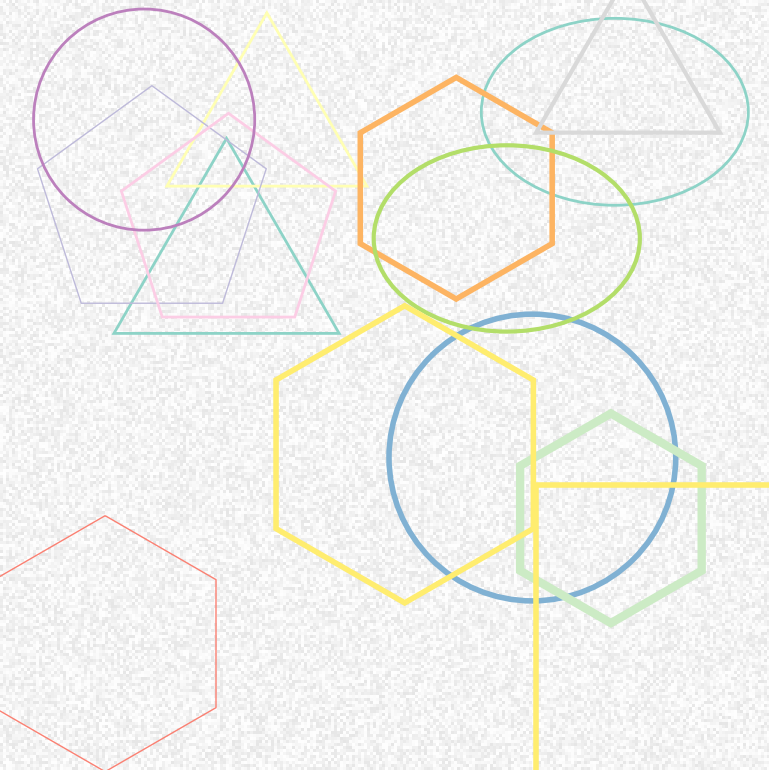[{"shape": "oval", "thickness": 1, "radius": 0.87, "center": [0.798, 0.855]}, {"shape": "triangle", "thickness": 1, "radius": 0.84, "center": [0.294, 0.651]}, {"shape": "triangle", "thickness": 1, "radius": 0.75, "center": [0.347, 0.833]}, {"shape": "pentagon", "thickness": 0.5, "radius": 0.78, "center": [0.197, 0.733]}, {"shape": "hexagon", "thickness": 0.5, "radius": 0.83, "center": [0.137, 0.164]}, {"shape": "circle", "thickness": 2, "radius": 0.93, "center": [0.691, 0.406]}, {"shape": "hexagon", "thickness": 2, "radius": 0.72, "center": [0.593, 0.756]}, {"shape": "oval", "thickness": 1.5, "radius": 0.86, "center": [0.658, 0.69]}, {"shape": "pentagon", "thickness": 1, "radius": 0.73, "center": [0.297, 0.707]}, {"shape": "triangle", "thickness": 1.5, "radius": 0.69, "center": [0.816, 0.897]}, {"shape": "circle", "thickness": 1, "radius": 0.72, "center": [0.187, 0.845]}, {"shape": "hexagon", "thickness": 3, "radius": 0.68, "center": [0.793, 0.327]}, {"shape": "hexagon", "thickness": 2, "radius": 0.96, "center": [0.526, 0.41]}, {"shape": "square", "thickness": 2, "radius": 0.98, "center": [0.892, 0.174]}]